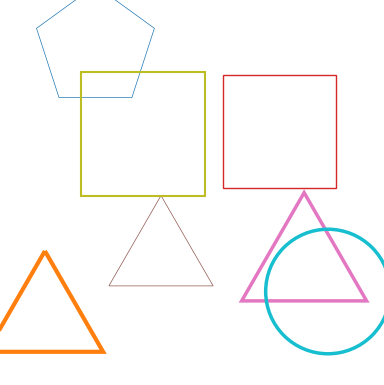[{"shape": "pentagon", "thickness": 0.5, "radius": 0.8, "center": [0.248, 0.877]}, {"shape": "triangle", "thickness": 3, "radius": 0.87, "center": [0.117, 0.173]}, {"shape": "square", "thickness": 1, "radius": 0.73, "center": [0.725, 0.659]}, {"shape": "triangle", "thickness": 0.5, "radius": 0.78, "center": [0.418, 0.336]}, {"shape": "triangle", "thickness": 2.5, "radius": 0.94, "center": [0.79, 0.312]}, {"shape": "square", "thickness": 1.5, "radius": 0.81, "center": [0.371, 0.652]}, {"shape": "circle", "thickness": 2.5, "radius": 0.81, "center": [0.852, 0.243]}]